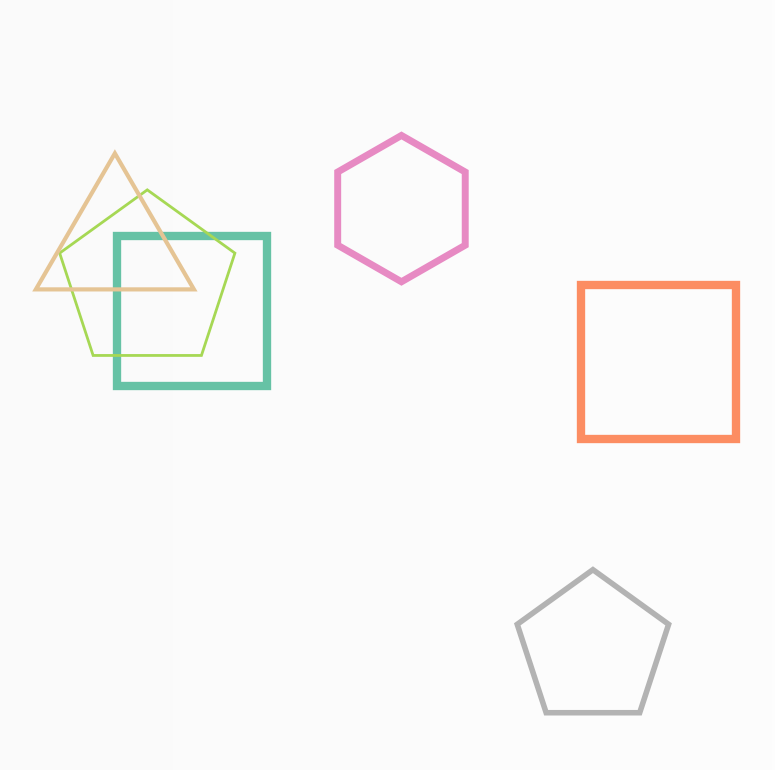[{"shape": "square", "thickness": 3, "radius": 0.49, "center": [0.248, 0.596]}, {"shape": "square", "thickness": 3, "radius": 0.5, "center": [0.85, 0.53]}, {"shape": "hexagon", "thickness": 2.5, "radius": 0.48, "center": [0.518, 0.729]}, {"shape": "pentagon", "thickness": 1, "radius": 0.59, "center": [0.19, 0.635]}, {"shape": "triangle", "thickness": 1.5, "radius": 0.59, "center": [0.148, 0.683]}, {"shape": "pentagon", "thickness": 2, "radius": 0.51, "center": [0.765, 0.157]}]